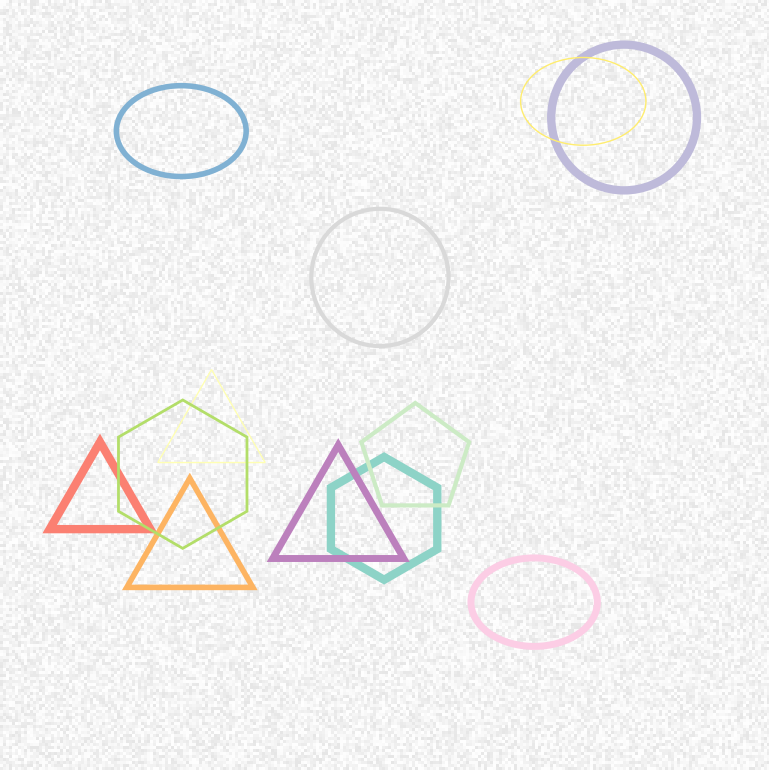[{"shape": "hexagon", "thickness": 3, "radius": 0.4, "center": [0.499, 0.327]}, {"shape": "triangle", "thickness": 0.5, "radius": 0.4, "center": [0.275, 0.44]}, {"shape": "circle", "thickness": 3, "radius": 0.47, "center": [0.811, 0.847]}, {"shape": "triangle", "thickness": 3, "radius": 0.38, "center": [0.13, 0.351]}, {"shape": "oval", "thickness": 2, "radius": 0.42, "center": [0.235, 0.83]}, {"shape": "triangle", "thickness": 2, "radius": 0.47, "center": [0.246, 0.284]}, {"shape": "hexagon", "thickness": 1, "radius": 0.48, "center": [0.237, 0.384]}, {"shape": "oval", "thickness": 2.5, "radius": 0.41, "center": [0.694, 0.218]}, {"shape": "circle", "thickness": 1.5, "radius": 0.45, "center": [0.493, 0.64]}, {"shape": "triangle", "thickness": 2.5, "radius": 0.49, "center": [0.439, 0.324]}, {"shape": "pentagon", "thickness": 1.5, "radius": 0.37, "center": [0.539, 0.403]}, {"shape": "oval", "thickness": 0.5, "radius": 0.41, "center": [0.757, 0.868]}]